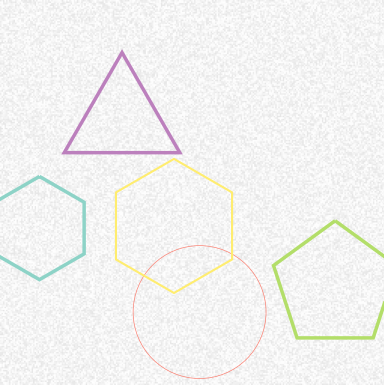[{"shape": "hexagon", "thickness": 2.5, "radius": 0.67, "center": [0.102, 0.408]}, {"shape": "circle", "thickness": 0.5, "radius": 0.86, "center": [0.518, 0.189]}, {"shape": "pentagon", "thickness": 2.5, "radius": 0.84, "center": [0.87, 0.258]}, {"shape": "triangle", "thickness": 2.5, "radius": 0.87, "center": [0.317, 0.69]}, {"shape": "hexagon", "thickness": 1.5, "radius": 0.87, "center": [0.452, 0.413]}]